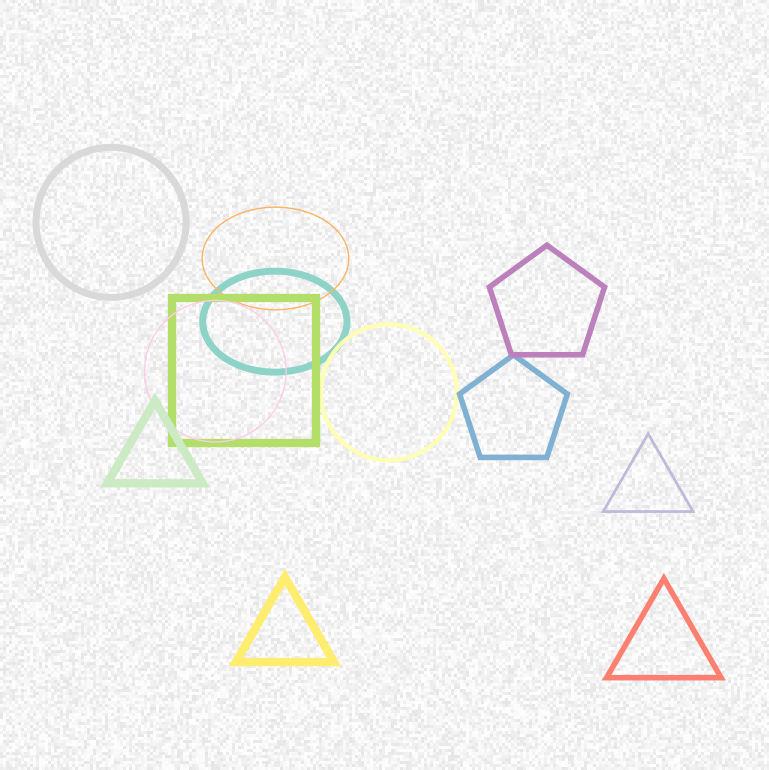[{"shape": "oval", "thickness": 2.5, "radius": 0.47, "center": [0.357, 0.582]}, {"shape": "circle", "thickness": 1.5, "radius": 0.44, "center": [0.505, 0.49]}, {"shape": "triangle", "thickness": 1, "radius": 0.34, "center": [0.842, 0.369]}, {"shape": "triangle", "thickness": 2, "radius": 0.43, "center": [0.862, 0.163]}, {"shape": "pentagon", "thickness": 2, "radius": 0.37, "center": [0.667, 0.466]}, {"shape": "oval", "thickness": 0.5, "radius": 0.48, "center": [0.358, 0.664]}, {"shape": "square", "thickness": 3, "radius": 0.47, "center": [0.317, 0.519]}, {"shape": "circle", "thickness": 0.5, "radius": 0.46, "center": [0.28, 0.518]}, {"shape": "circle", "thickness": 2.5, "radius": 0.49, "center": [0.144, 0.711]}, {"shape": "pentagon", "thickness": 2, "radius": 0.39, "center": [0.71, 0.603]}, {"shape": "triangle", "thickness": 3, "radius": 0.36, "center": [0.201, 0.408]}, {"shape": "triangle", "thickness": 3, "radius": 0.37, "center": [0.37, 0.177]}]